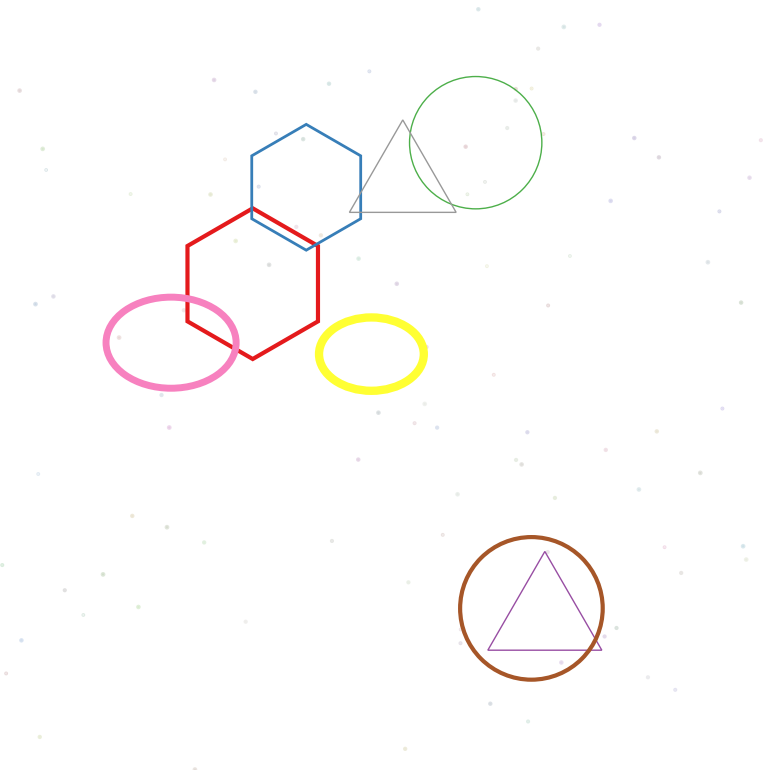[{"shape": "hexagon", "thickness": 1.5, "radius": 0.49, "center": [0.328, 0.632]}, {"shape": "hexagon", "thickness": 1, "radius": 0.41, "center": [0.398, 0.757]}, {"shape": "circle", "thickness": 0.5, "radius": 0.43, "center": [0.618, 0.815]}, {"shape": "triangle", "thickness": 0.5, "radius": 0.43, "center": [0.708, 0.198]}, {"shape": "oval", "thickness": 3, "radius": 0.34, "center": [0.482, 0.54]}, {"shape": "circle", "thickness": 1.5, "radius": 0.46, "center": [0.69, 0.21]}, {"shape": "oval", "thickness": 2.5, "radius": 0.42, "center": [0.222, 0.555]}, {"shape": "triangle", "thickness": 0.5, "radius": 0.4, "center": [0.523, 0.764]}]